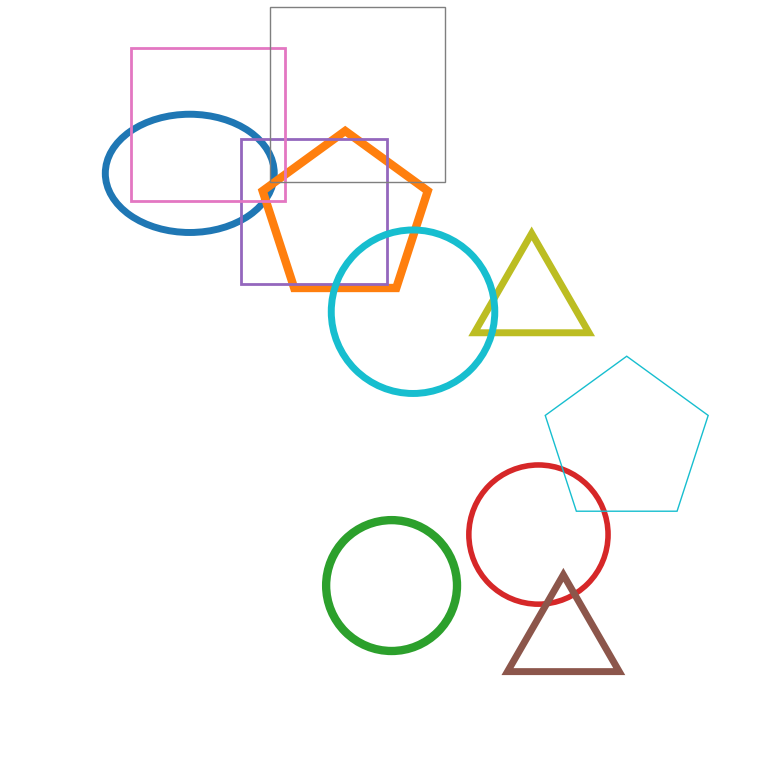[{"shape": "oval", "thickness": 2.5, "radius": 0.55, "center": [0.246, 0.775]}, {"shape": "pentagon", "thickness": 3, "radius": 0.56, "center": [0.448, 0.717]}, {"shape": "circle", "thickness": 3, "radius": 0.42, "center": [0.509, 0.24]}, {"shape": "circle", "thickness": 2, "radius": 0.45, "center": [0.699, 0.306]}, {"shape": "square", "thickness": 1, "radius": 0.47, "center": [0.408, 0.725]}, {"shape": "triangle", "thickness": 2.5, "radius": 0.42, "center": [0.732, 0.17]}, {"shape": "square", "thickness": 1, "radius": 0.5, "center": [0.27, 0.838]}, {"shape": "square", "thickness": 0.5, "radius": 0.57, "center": [0.464, 0.877]}, {"shape": "triangle", "thickness": 2.5, "radius": 0.43, "center": [0.69, 0.611]}, {"shape": "circle", "thickness": 2.5, "radius": 0.53, "center": [0.536, 0.595]}, {"shape": "pentagon", "thickness": 0.5, "radius": 0.56, "center": [0.814, 0.426]}]